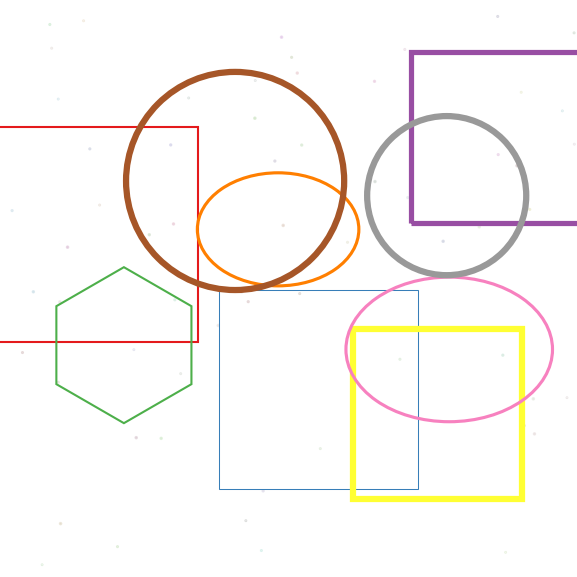[{"shape": "square", "thickness": 1, "radius": 0.93, "center": [0.158, 0.592]}, {"shape": "square", "thickness": 0.5, "radius": 0.86, "center": [0.551, 0.324]}, {"shape": "hexagon", "thickness": 1, "radius": 0.68, "center": [0.215, 0.401]}, {"shape": "square", "thickness": 2.5, "radius": 0.74, "center": [0.86, 0.761]}, {"shape": "oval", "thickness": 1.5, "radius": 0.7, "center": [0.482, 0.602]}, {"shape": "square", "thickness": 3, "radius": 0.73, "center": [0.758, 0.282]}, {"shape": "circle", "thickness": 3, "radius": 0.94, "center": [0.407, 0.686]}, {"shape": "oval", "thickness": 1.5, "radius": 0.89, "center": [0.778, 0.394]}, {"shape": "circle", "thickness": 3, "radius": 0.69, "center": [0.773, 0.66]}]